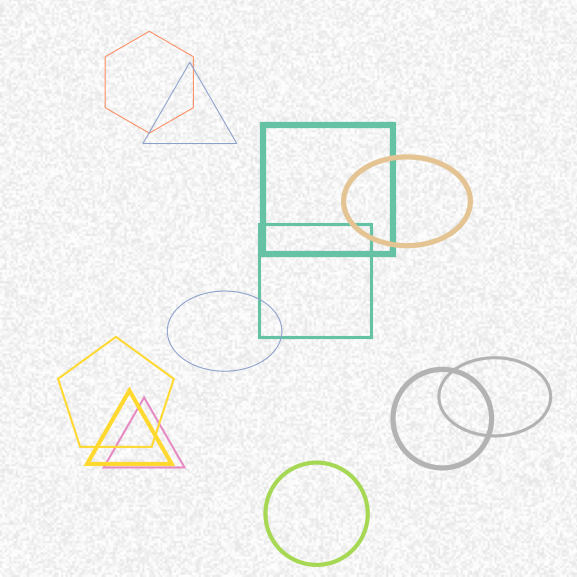[{"shape": "square", "thickness": 1.5, "radius": 0.49, "center": [0.545, 0.513]}, {"shape": "square", "thickness": 3, "radius": 0.56, "center": [0.568, 0.671]}, {"shape": "hexagon", "thickness": 0.5, "radius": 0.44, "center": [0.259, 0.857]}, {"shape": "triangle", "thickness": 0.5, "radius": 0.47, "center": [0.329, 0.798]}, {"shape": "oval", "thickness": 0.5, "radius": 0.5, "center": [0.389, 0.426]}, {"shape": "triangle", "thickness": 1, "radius": 0.4, "center": [0.25, 0.23]}, {"shape": "circle", "thickness": 2, "radius": 0.44, "center": [0.548, 0.11]}, {"shape": "triangle", "thickness": 2, "radius": 0.42, "center": [0.224, 0.238]}, {"shape": "pentagon", "thickness": 1, "radius": 0.53, "center": [0.201, 0.311]}, {"shape": "oval", "thickness": 2.5, "radius": 0.55, "center": [0.705, 0.651]}, {"shape": "oval", "thickness": 1.5, "radius": 0.48, "center": [0.857, 0.312]}, {"shape": "circle", "thickness": 2.5, "radius": 0.43, "center": [0.766, 0.274]}]